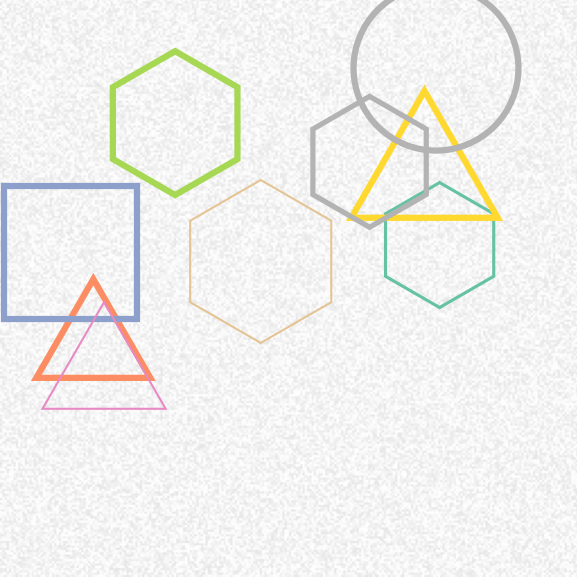[{"shape": "hexagon", "thickness": 1.5, "radius": 0.54, "center": [0.761, 0.575]}, {"shape": "triangle", "thickness": 3, "radius": 0.57, "center": [0.162, 0.402]}, {"shape": "square", "thickness": 3, "radius": 0.58, "center": [0.121, 0.561]}, {"shape": "triangle", "thickness": 1, "radius": 0.62, "center": [0.18, 0.353]}, {"shape": "hexagon", "thickness": 3, "radius": 0.62, "center": [0.303, 0.786]}, {"shape": "triangle", "thickness": 3, "radius": 0.73, "center": [0.735, 0.695]}, {"shape": "hexagon", "thickness": 1, "radius": 0.71, "center": [0.451, 0.546]}, {"shape": "hexagon", "thickness": 2.5, "radius": 0.57, "center": [0.64, 0.719]}, {"shape": "circle", "thickness": 3, "radius": 0.71, "center": [0.755, 0.881]}]